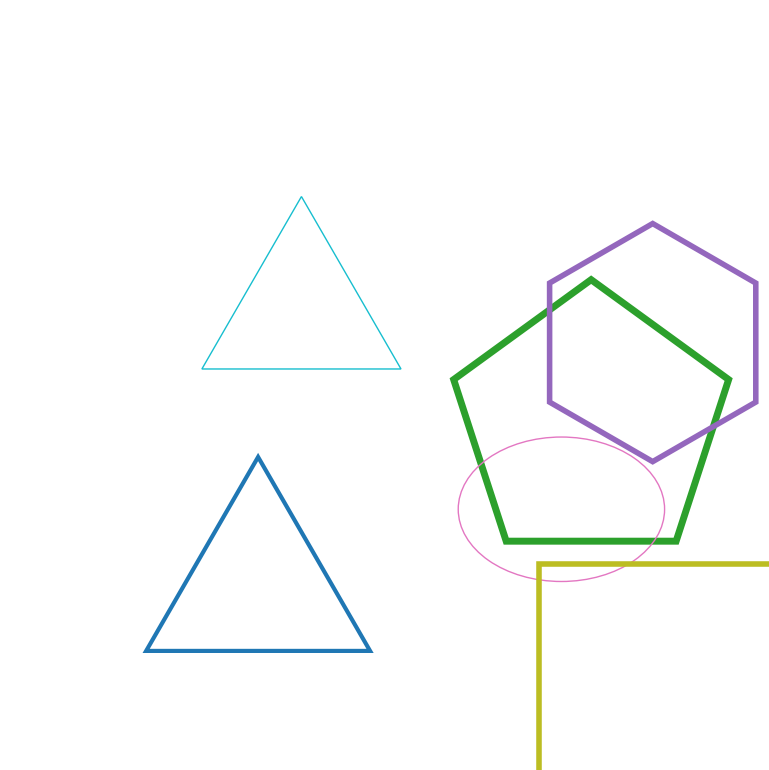[{"shape": "triangle", "thickness": 1.5, "radius": 0.84, "center": [0.335, 0.239]}, {"shape": "pentagon", "thickness": 2.5, "radius": 0.94, "center": [0.768, 0.449]}, {"shape": "hexagon", "thickness": 2, "radius": 0.77, "center": [0.848, 0.555]}, {"shape": "oval", "thickness": 0.5, "radius": 0.67, "center": [0.729, 0.339]}, {"shape": "square", "thickness": 2, "radius": 0.84, "center": [0.867, 0.101]}, {"shape": "triangle", "thickness": 0.5, "radius": 0.75, "center": [0.391, 0.595]}]